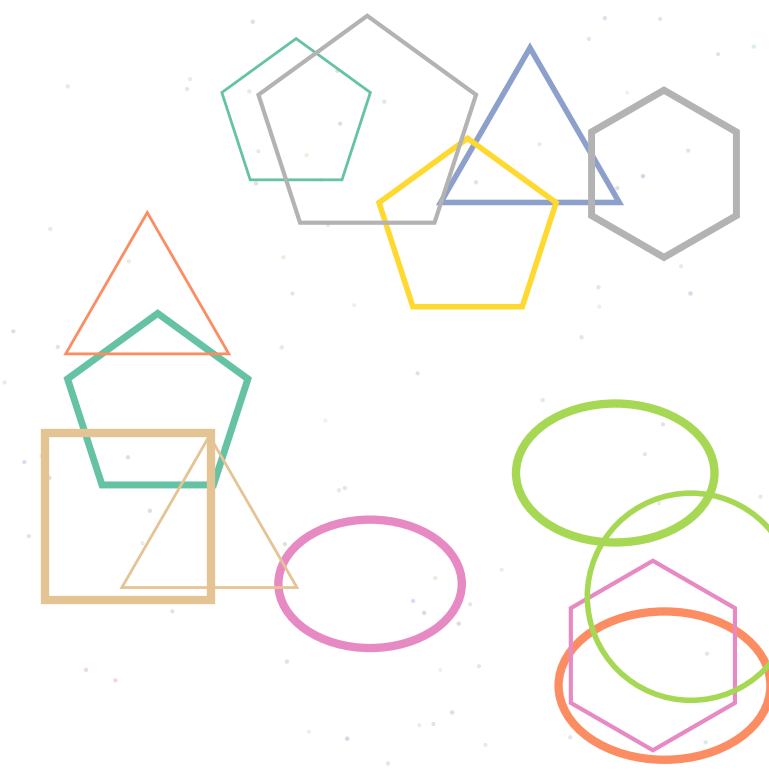[{"shape": "pentagon", "thickness": 2.5, "radius": 0.62, "center": [0.205, 0.47]}, {"shape": "pentagon", "thickness": 1, "radius": 0.51, "center": [0.385, 0.849]}, {"shape": "oval", "thickness": 3, "radius": 0.69, "center": [0.863, 0.11]}, {"shape": "triangle", "thickness": 1, "radius": 0.61, "center": [0.191, 0.602]}, {"shape": "triangle", "thickness": 2, "radius": 0.67, "center": [0.688, 0.804]}, {"shape": "hexagon", "thickness": 1.5, "radius": 0.62, "center": [0.848, 0.149]}, {"shape": "oval", "thickness": 3, "radius": 0.6, "center": [0.481, 0.242]}, {"shape": "circle", "thickness": 2, "radius": 0.67, "center": [0.897, 0.225]}, {"shape": "oval", "thickness": 3, "radius": 0.64, "center": [0.799, 0.386]}, {"shape": "pentagon", "thickness": 2, "radius": 0.6, "center": [0.607, 0.699]}, {"shape": "square", "thickness": 3, "radius": 0.54, "center": [0.166, 0.329]}, {"shape": "triangle", "thickness": 1, "radius": 0.66, "center": [0.272, 0.303]}, {"shape": "pentagon", "thickness": 1.5, "radius": 0.74, "center": [0.477, 0.831]}, {"shape": "hexagon", "thickness": 2.5, "radius": 0.54, "center": [0.862, 0.774]}]